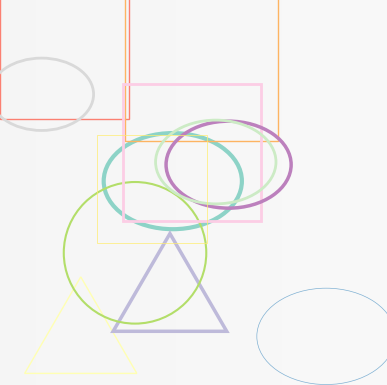[{"shape": "oval", "thickness": 3, "radius": 0.89, "center": [0.446, 0.53]}, {"shape": "triangle", "thickness": 1, "radius": 0.84, "center": [0.208, 0.114]}, {"shape": "triangle", "thickness": 2.5, "radius": 0.85, "center": [0.439, 0.224]}, {"shape": "square", "thickness": 1, "radius": 0.83, "center": [0.167, 0.856]}, {"shape": "oval", "thickness": 0.5, "radius": 0.89, "center": [0.842, 0.126]}, {"shape": "square", "thickness": 1, "radius": 0.98, "center": [0.52, 0.83]}, {"shape": "circle", "thickness": 1.5, "radius": 0.92, "center": [0.348, 0.343]}, {"shape": "square", "thickness": 2, "radius": 0.89, "center": [0.496, 0.603]}, {"shape": "oval", "thickness": 2, "radius": 0.67, "center": [0.107, 0.755]}, {"shape": "oval", "thickness": 2.5, "radius": 0.81, "center": [0.59, 0.572]}, {"shape": "oval", "thickness": 2, "radius": 0.78, "center": [0.557, 0.579]}, {"shape": "square", "thickness": 0.5, "radius": 0.71, "center": [0.392, 0.509]}]